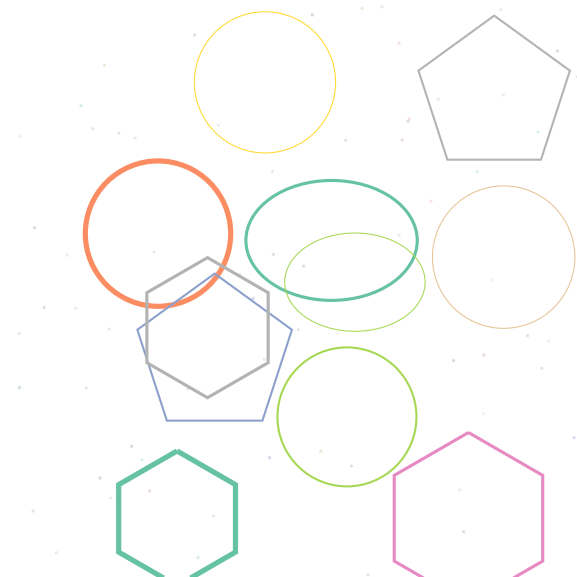[{"shape": "hexagon", "thickness": 2.5, "radius": 0.58, "center": [0.307, 0.102]}, {"shape": "oval", "thickness": 1.5, "radius": 0.74, "center": [0.574, 0.583]}, {"shape": "circle", "thickness": 2.5, "radius": 0.63, "center": [0.274, 0.595]}, {"shape": "pentagon", "thickness": 1, "radius": 0.7, "center": [0.372, 0.385]}, {"shape": "hexagon", "thickness": 1.5, "radius": 0.74, "center": [0.811, 0.102]}, {"shape": "circle", "thickness": 1, "radius": 0.6, "center": [0.601, 0.277]}, {"shape": "oval", "thickness": 0.5, "radius": 0.61, "center": [0.615, 0.511]}, {"shape": "circle", "thickness": 0.5, "radius": 0.61, "center": [0.459, 0.857]}, {"shape": "circle", "thickness": 0.5, "radius": 0.62, "center": [0.872, 0.554]}, {"shape": "hexagon", "thickness": 1.5, "radius": 0.61, "center": [0.359, 0.432]}, {"shape": "pentagon", "thickness": 1, "radius": 0.69, "center": [0.856, 0.834]}]